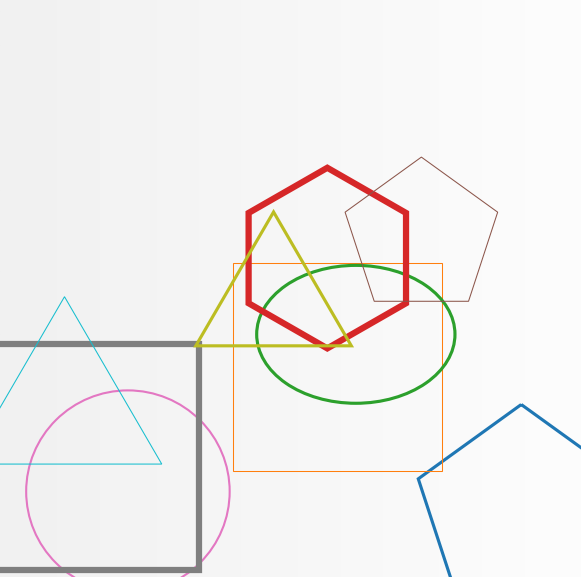[{"shape": "pentagon", "thickness": 1.5, "radius": 0.93, "center": [0.897, 0.112]}, {"shape": "square", "thickness": 0.5, "radius": 0.9, "center": [0.581, 0.364]}, {"shape": "oval", "thickness": 1.5, "radius": 0.85, "center": [0.612, 0.42]}, {"shape": "hexagon", "thickness": 3, "radius": 0.78, "center": [0.563, 0.552]}, {"shape": "pentagon", "thickness": 0.5, "radius": 0.69, "center": [0.725, 0.589]}, {"shape": "circle", "thickness": 1, "radius": 0.88, "center": [0.22, 0.148]}, {"shape": "square", "thickness": 3, "radius": 0.98, "center": [0.146, 0.207]}, {"shape": "triangle", "thickness": 1.5, "radius": 0.77, "center": [0.471, 0.478]}, {"shape": "triangle", "thickness": 0.5, "radius": 0.97, "center": [0.111, 0.292]}]